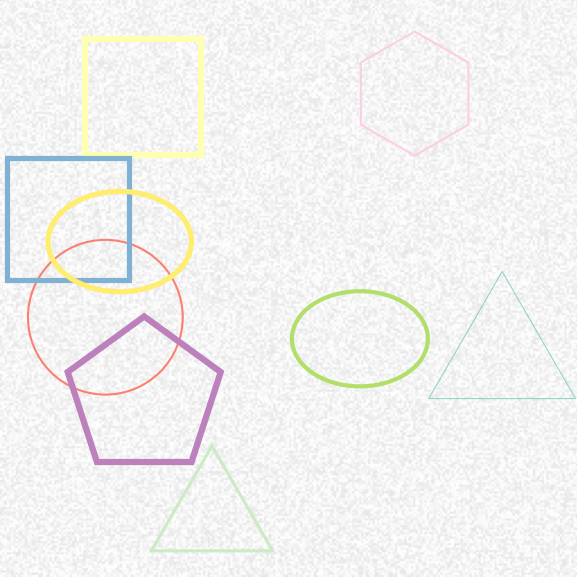[{"shape": "triangle", "thickness": 0.5, "radius": 0.73, "center": [0.869, 0.382]}, {"shape": "square", "thickness": 3, "radius": 0.5, "center": [0.247, 0.831]}, {"shape": "circle", "thickness": 1, "radius": 0.67, "center": [0.182, 0.45]}, {"shape": "square", "thickness": 2.5, "radius": 0.53, "center": [0.118, 0.62]}, {"shape": "oval", "thickness": 2, "radius": 0.59, "center": [0.623, 0.412]}, {"shape": "hexagon", "thickness": 1, "radius": 0.54, "center": [0.718, 0.837]}, {"shape": "pentagon", "thickness": 3, "radius": 0.7, "center": [0.25, 0.312]}, {"shape": "triangle", "thickness": 1.5, "radius": 0.61, "center": [0.367, 0.106]}, {"shape": "oval", "thickness": 2.5, "radius": 0.62, "center": [0.207, 0.581]}]